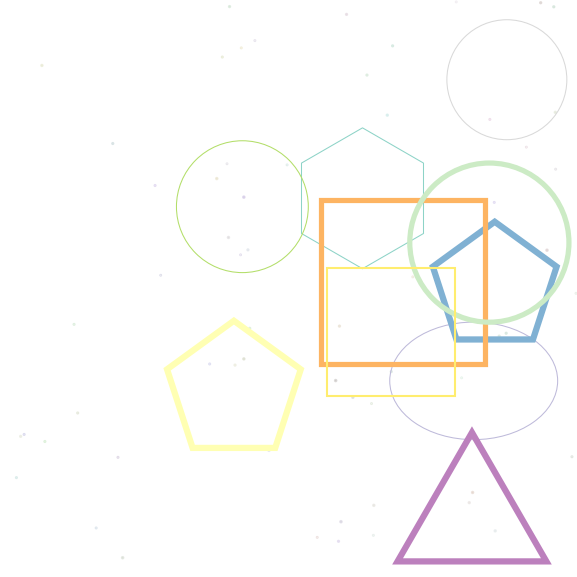[{"shape": "hexagon", "thickness": 0.5, "radius": 0.61, "center": [0.628, 0.656]}, {"shape": "pentagon", "thickness": 3, "radius": 0.61, "center": [0.405, 0.322]}, {"shape": "oval", "thickness": 0.5, "radius": 0.73, "center": [0.82, 0.34]}, {"shape": "pentagon", "thickness": 3, "radius": 0.56, "center": [0.857, 0.502]}, {"shape": "square", "thickness": 2.5, "radius": 0.71, "center": [0.698, 0.511]}, {"shape": "circle", "thickness": 0.5, "radius": 0.57, "center": [0.42, 0.641]}, {"shape": "circle", "thickness": 0.5, "radius": 0.52, "center": [0.878, 0.861]}, {"shape": "triangle", "thickness": 3, "radius": 0.74, "center": [0.817, 0.101]}, {"shape": "circle", "thickness": 2.5, "radius": 0.69, "center": [0.847, 0.579]}, {"shape": "square", "thickness": 1, "radius": 0.55, "center": [0.677, 0.425]}]